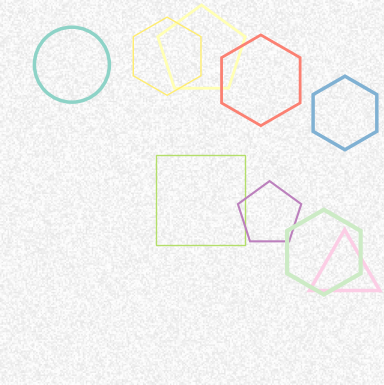[{"shape": "circle", "thickness": 2.5, "radius": 0.49, "center": [0.187, 0.832]}, {"shape": "pentagon", "thickness": 2, "radius": 0.6, "center": [0.523, 0.868]}, {"shape": "hexagon", "thickness": 2, "radius": 0.59, "center": [0.678, 0.791]}, {"shape": "hexagon", "thickness": 2.5, "radius": 0.48, "center": [0.896, 0.707]}, {"shape": "square", "thickness": 1, "radius": 0.58, "center": [0.52, 0.48]}, {"shape": "triangle", "thickness": 2.5, "radius": 0.53, "center": [0.895, 0.298]}, {"shape": "pentagon", "thickness": 1.5, "radius": 0.43, "center": [0.7, 0.443]}, {"shape": "hexagon", "thickness": 3, "radius": 0.55, "center": [0.841, 0.345]}, {"shape": "hexagon", "thickness": 1, "radius": 0.51, "center": [0.434, 0.854]}]